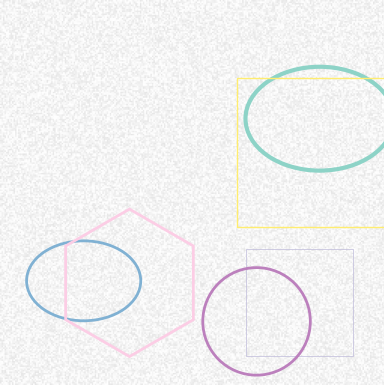[{"shape": "oval", "thickness": 3, "radius": 0.96, "center": [0.83, 0.692]}, {"shape": "square", "thickness": 0.5, "radius": 0.69, "center": [0.779, 0.214]}, {"shape": "oval", "thickness": 2, "radius": 0.74, "center": [0.217, 0.271]}, {"shape": "hexagon", "thickness": 2, "radius": 0.96, "center": [0.336, 0.265]}, {"shape": "circle", "thickness": 2, "radius": 0.7, "center": [0.666, 0.165]}, {"shape": "square", "thickness": 1, "radius": 0.97, "center": [0.81, 0.603]}]